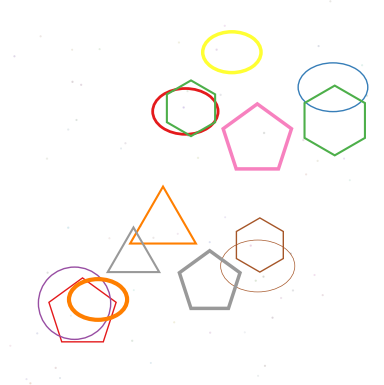[{"shape": "oval", "thickness": 2, "radius": 0.42, "center": [0.482, 0.711]}, {"shape": "pentagon", "thickness": 1, "radius": 0.46, "center": [0.214, 0.186]}, {"shape": "oval", "thickness": 1, "radius": 0.45, "center": [0.865, 0.773]}, {"shape": "hexagon", "thickness": 1.5, "radius": 0.45, "center": [0.869, 0.687]}, {"shape": "hexagon", "thickness": 1.5, "radius": 0.36, "center": [0.496, 0.719]}, {"shape": "circle", "thickness": 1, "radius": 0.47, "center": [0.194, 0.212]}, {"shape": "triangle", "thickness": 1.5, "radius": 0.49, "center": [0.423, 0.417]}, {"shape": "oval", "thickness": 3, "radius": 0.38, "center": [0.255, 0.222]}, {"shape": "oval", "thickness": 2.5, "radius": 0.38, "center": [0.602, 0.864]}, {"shape": "oval", "thickness": 0.5, "radius": 0.48, "center": [0.669, 0.309]}, {"shape": "hexagon", "thickness": 1, "radius": 0.35, "center": [0.675, 0.364]}, {"shape": "pentagon", "thickness": 2.5, "radius": 0.47, "center": [0.668, 0.637]}, {"shape": "pentagon", "thickness": 2.5, "radius": 0.41, "center": [0.545, 0.266]}, {"shape": "triangle", "thickness": 1.5, "radius": 0.39, "center": [0.347, 0.332]}]